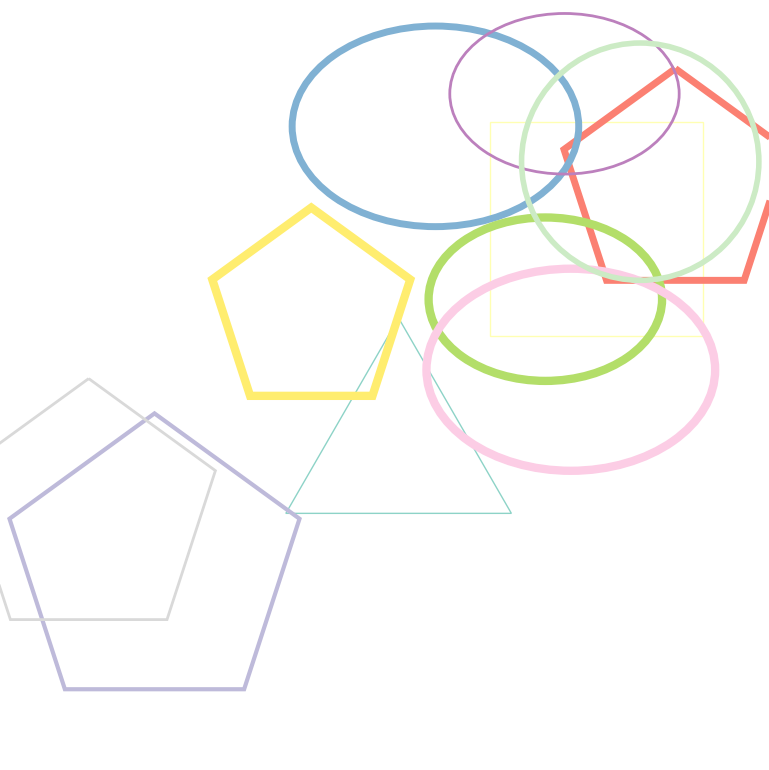[{"shape": "triangle", "thickness": 0.5, "radius": 0.85, "center": [0.518, 0.418]}, {"shape": "square", "thickness": 0.5, "radius": 0.69, "center": [0.775, 0.703]}, {"shape": "pentagon", "thickness": 1.5, "radius": 0.99, "center": [0.201, 0.265]}, {"shape": "pentagon", "thickness": 2.5, "radius": 0.76, "center": [0.877, 0.759]}, {"shape": "oval", "thickness": 2.5, "radius": 0.93, "center": [0.565, 0.836]}, {"shape": "oval", "thickness": 3, "radius": 0.76, "center": [0.708, 0.611]}, {"shape": "oval", "thickness": 3, "radius": 0.94, "center": [0.741, 0.52]}, {"shape": "pentagon", "thickness": 1, "radius": 0.87, "center": [0.115, 0.335]}, {"shape": "oval", "thickness": 1, "radius": 0.74, "center": [0.733, 0.878]}, {"shape": "circle", "thickness": 2, "radius": 0.77, "center": [0.831, 0.79]}, {"shape": "pentagon", "thickness": 3, "radius": 0.68, "center": [0.404, 0.595]}]